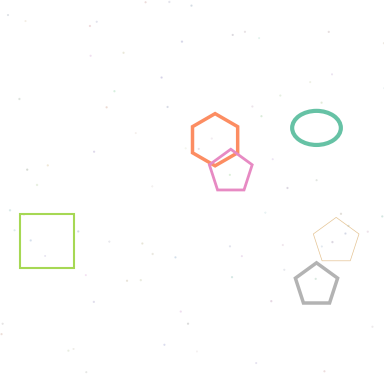[{"shape": "oval", "thickness": 3, "radius": 0.32, "center": [0.822, 0.668]}, {"shape": "hexagon", "thickness": 2.5, "radius": 0.34, "center": [0.559, 0.637]}, {"shape": "pentagon", "thickness": 2, "radius": 0.29, "center": [0.599, 0.554]}, {"shape": "square", "thickness": 1.5, "radius": 0.35, "center": [0.121, 0.373]}, {"shape": "pentagon", "thickness": 0.5, "radius": 0.31, "center": [0.873, 0.373]}, {"shape": "pentagon", "thickness": 2.5, "radius": 0.29, "center": [0.822, 0.26]}]